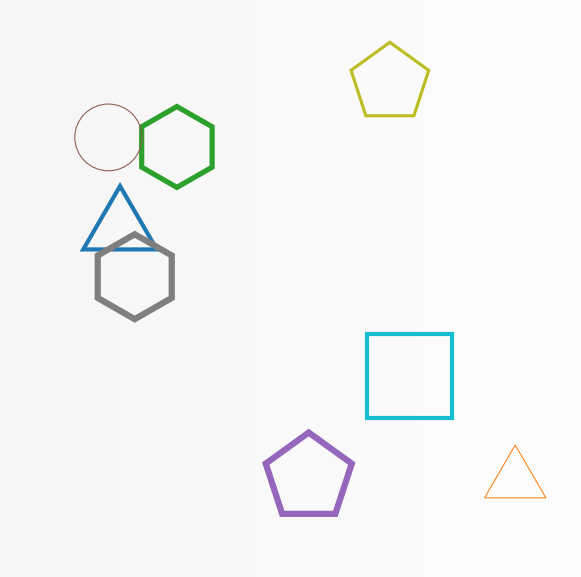[{"shape": "triangle", "thickness": 2, "radius": 0.37, "center": [0.207, 0.604]}, {"shape": "triangle", "thickness": 0.5, "radius": 0.3, "center": [0.886, 0.167]}, {"shape": "hexagon", "thickness": 2.5, "radius": 0.35, "center": [0.304, 0.745]}, {"shape": "pentagon", "thickness": 3, "radius": 0.39, "center": [0.531, 0.172]}, {"shape": "circle", "thickness": 0.5, "radius": 0.29, "center": [0.186, 0.761]}, {"shape": "hexagon", "thickness": 3, "radius": 0.37, "center": [0.232, 0.52]}, {"shape": "pentagon", "thickness": 1.5, "radius": 0.35, "center": [0.671, 0.856]}, {"shape": "square", "thickness": 2, "radius": 0.36, "center": [0.704, 0.348]}]